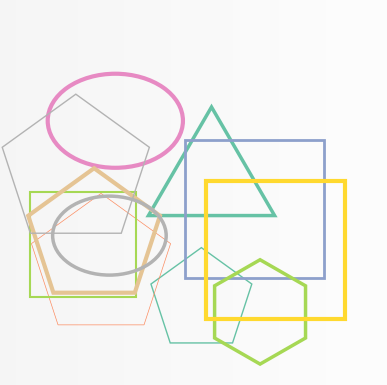[{"shape": "pentagon", "thickness": 1, "radius": 0.68, "center": [0.52, 0.22]}, {"shape": "triangle", "thickness": 2.5, "radius": 0.94, "center": [0.546, 0.534]}, {"shape": "pentagon", "thickness": 0.5, "radius": 0.94, "center": [0.261, 0.309]}, {"shape": "square", "thickness": 2, "radius": 0.9, "center": [0.657, 0.458]}, {"shape": "oval", "thickness": 3, "radius": 0.87, "center": [0.298, 0.686]}, {"shape": "square", "thickness": 1.5, "radius": 0.69, "center": [0.215, 0.365]}, {"shape": "hexagon", "thickness": 2.5, "radius": 0.68, "center": [0.671, 0.19]}, {"shape": "square", "thickness": 3, "radius": 0.9, "center": [0.711, 0.35]}, {"shape": "pentagon", "thickness": 3, "radius": 0.89, "center": [0.243, 0.384]}, {"shape": "pentagon", "thickness": 1, "radius": 1.0, "center": [0.196, 0.556]}, {"shape": "oval", "thickness": 2.5, "radius": 0.73, "center": [0.282, 0.388]}]